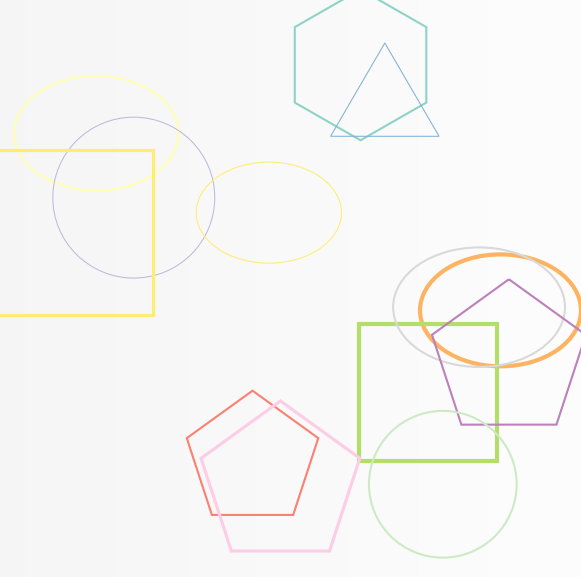[{"shape": "hexagon", "thickness": 1, "radius": 0.65, "center": [0.62, 0.887]}, {"shape": "oval", "thickness": 1, "radius": 0.71, "center": [0.166, 0.768]}, {"shape": "circle", "thickness": 0.5, "radius": 0.7, "center": [0.23, 0.657]}, {"shape": "pentagon", "thickness": 1, "radius": 0.59, "center": [0.434, 0.204]}, {"shape": "triangle", "thickness": 0.5, "radius": 0.54, "center": [0.662, 0.817]}, {"shape": "oval", "thickness": 2, "radius": 0.69, "center": [0.861, 0.462]}, {"shape": "square", "thickness": 2, "radius": 0.59, "center": [0.737, 0.32]}, {"shape": "pentagon", "thickness": 1.5, "radius": 0.72, "center": [0.482, 0.161]}, {"shape": "oval", "thickness": 1, "radius": 0.74, "center": [0.824, 0.467]}, {"shape": "pentagon", "thickness": 1, "radius": 0.7, "center": [0.876, 0.376]}, {"shape": "circle", "thickness": 1, "radius": 0.64, "center": [0.762, 0.161]}, {"shape": "oval", "thickness": 0.5, "radius": 0.62, "center": [0.462, 0.631]}, {"shape": "square", "thickness": 1.5, "radius": 0.71, "center": [0.121, 0.597]}]